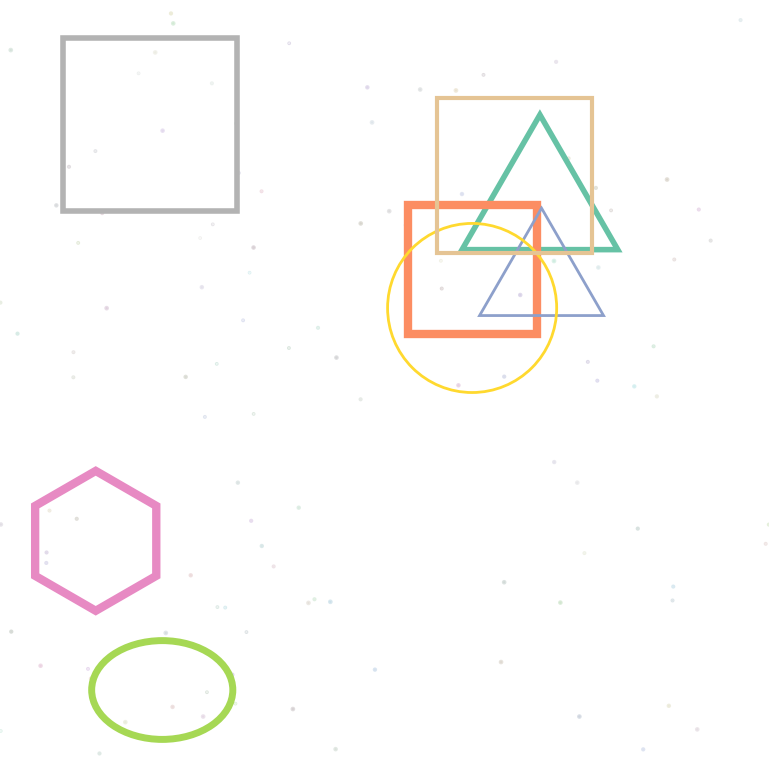[{"shape": "triangle", "thickness": 2, "radius": 0.58, "center": [0.701, 0.734]}, {"shape": "square", "thickness": 3, "radius": 0.42, "center": [0.614, 0.65]}, {"shape": "triangle", "thickness": 1, "radius": 0.46, "center": [0.703, 0.637]}, {"shape": "hexagon", "thickness": 3, "radius": 0.45, "center": [0.124, 0.298]}, {"shape": "oval", "thickness": 2.5, "radius": 0.46, "center": [0.211, 0.104]}, {"shape": "circle", "thickness": 1, "radius": 0.55, "center": [0.613, 0.6]}, {"shape": "square", "thickness": 1.5, "radius": 0.5, "center": [0.668, 0.772]}, {"shape": "square", "thickness": 2, "radius": 0.56, "center": [0.195, 0.838]}]